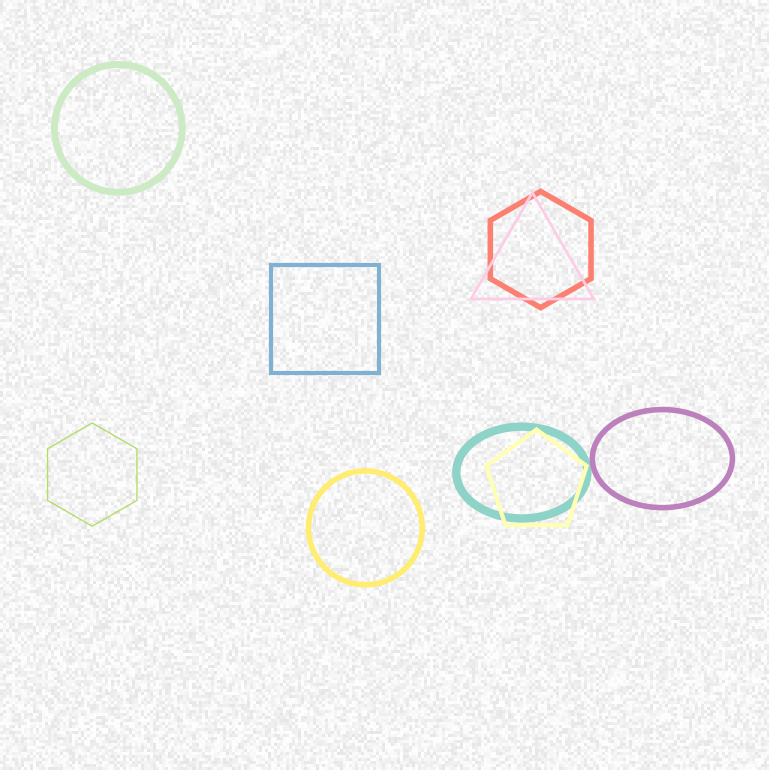[{"shape": "oval", "thickness": 3, "radius": 0.43, "center": [0.678, 0.386]}, {"shape": "pentagon", "thickness": 1.5, "radius": 0.34, "center": [0.697, 0.374]}, {"shape": "hexagon", "thickness": 2, "radius": 0.38, "center": [0.702, 0.676]}, {"shape": "square", "thickness": 1.5, "radius": 0.35, "center": [0.422, 0.586]}, {"shape": "hexagon", "thickness": 0.5, "radius": 0.34, "center": [0.12, 0.384]}, {"shape": "triangle", "thickness": 1, "radius": 0.46, "center": [0.691, 0.658]}, {"shape": "oval", "thickness": 2, "radius": 0.45, "center": [0.86, 0.404]}, {"shape": "circle", "thickness": 2.5, "radius": 0.41, "center": [0.154, 0.833]}, {"shape": "circle", "thickness": 2, "radius": 0.37, "center": [0.475, 0.315]}]